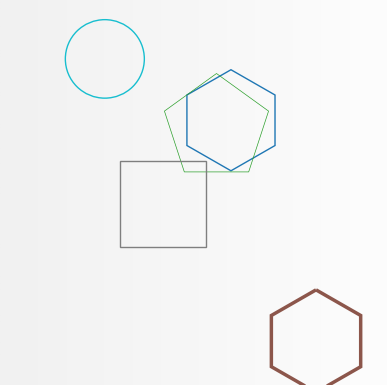[{"shape": "hexagon", "thickness": 1, "radius": 0.66, "center": [0.596, 0.688]}, {"shape": "pentagon", "thickness": 0.5, "radius": 0.71, "center": [0.559, 0.668]}, {"shape": "hexagon", "thickness": 2.5, "radius": 0.67, "center": [0.816, 0.114]}, {"shape": "square", "thickness": 1, "radius": 0.56, "center": [0.421, 0.47]}, {"shape": "circle", "thickness": 1, "radius": 0.51, "center": [0.271, 0.847]}]